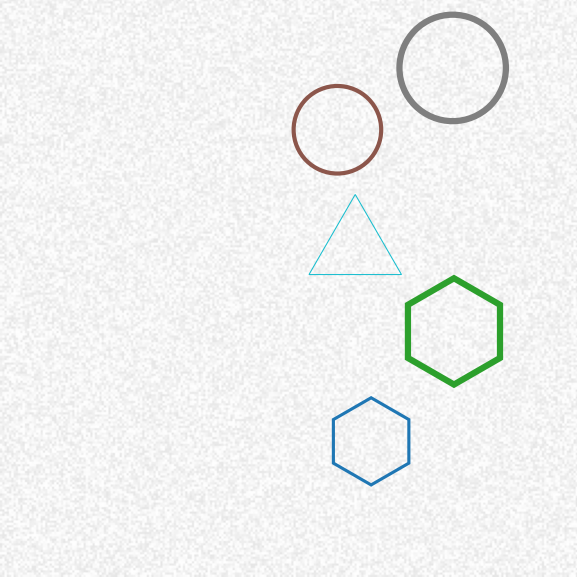[{"shape": "hexagon", "thickness": 1.5, "radius": 0.38, "center": [0.643, 0.235]}, {"shape": "hexagon", "thickness": 3, "radius": 0.46, "center": [0.786, 0.425]}, {"shape": "circle", "thickness": 2, "radius": 0.38, "center": [0.584, 0.774]}, {"shape": "circle", "thickness": 3, "radius": 0.46, "center": [0.784, 0.882]}, {"shape": "triangle", "thickness": 0.5, "radius": 0.46, "center": [0.615, 0.57]}]